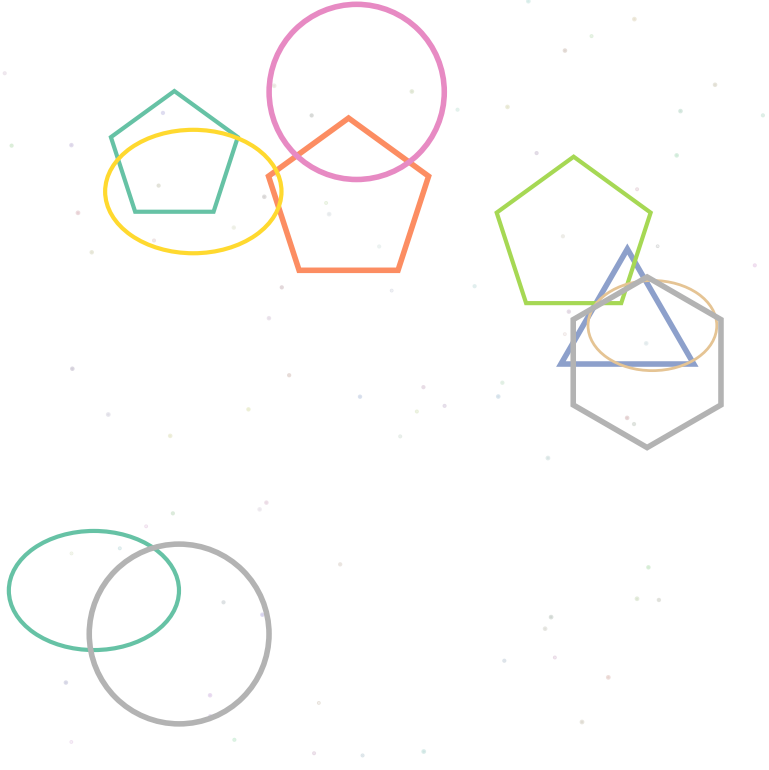[{"shape": "pentagon", "thickness": 1.5, "radius": 0.43, "center": [0.226, 0.795]}, {"shape": "oval", "thickness": 1.5, "radius": 0.55, "center": [0.122, 0.233]}, {"shape": "pentagon", "thickness": 2, "radius": 0.55, "center": [0.453, 0.737]}, {"shape": "triangle", "thickness": 2, "radius": 0.5, "center": [0.815, 0.577]}, {"shape": "circle", "thickness": 2, "radius": 0.57, "center": [0.463, 0.881]}, {"shape": "pentagon", "thickness": 1.5, "radius": 0.53, "center": [0.745, 0.691]}, {"shape": "oval", "thickness": 1.5, "radius": 0.57, "center": [0.251, 0.751]}, {"shape": "oval", "thickness": 1, "radius": 0.42, "center": [0.847, 0.577]}, {"shape": "hexagon", "thickness": 2, "radius": 0.55, "center": [0.84, 0.53]}, {"shape": "circle", "thickness": 2, "radius": 0.58, "center": [0.233, 0.177]}]